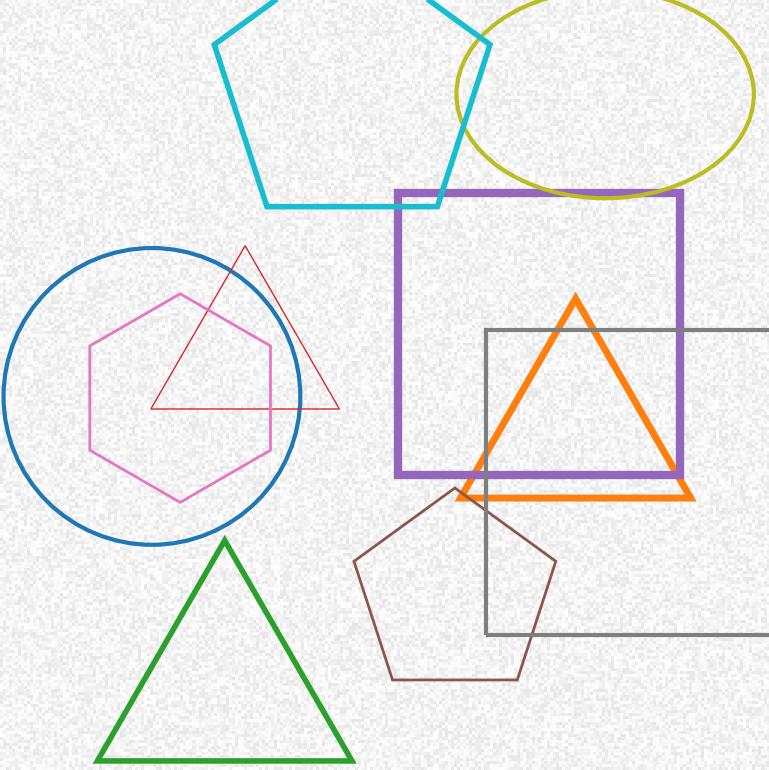[{"shape": "circle", "thickness": 1.5, "radius": 0.96, "center": [0.197, 0.485]}, {"shape": "triangle", "thickness": 2.5, "radius": 0.86, "center": [0.748, 0.439]}, {"shape": "triangle", "thickness": 2, "radius": 0.95, "center": [0.292, 0.107]}, {"shape": "triangle", "thickness": 0.5, "radius": 0.71, "center": [0.318, 0.54]}, {"shape": "square", "thickness": 3, "radius": 0.92, "center": [0.7, 0.566]}, {"shape": "pentagon", "thickness": 1, "radius": 0.69, "center": [0.591, 0.228]}, {"shape": "hexagon", "thickness": 1, "radius": 0.68, "center": [0.234, 0.483]}, {"shape": "square", "thickness": 1.5, "radius": 0.99, "center": [0.829, 0.374]}, {"shape": "oval", "thickness": 1.5, "radius": 0.97, "center": [0.786, 0.878]}, {"shape": "pentagon", "thickness": 2, "radius": 0.94, "center": [0.457, 0.884]}]